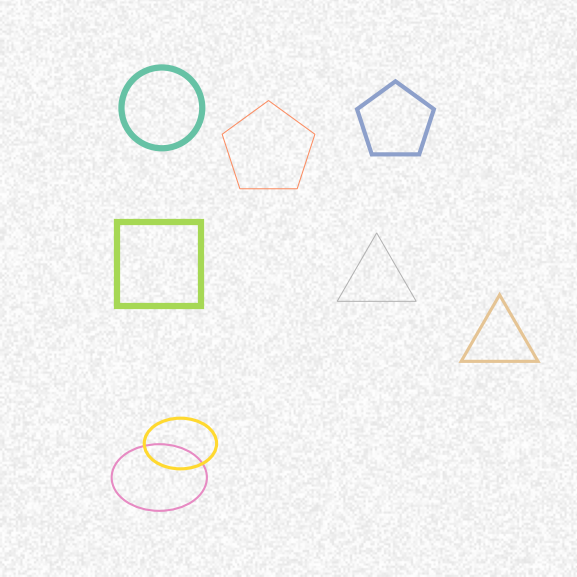[{"shape": "circle", "thickness": 3, "radius": 0.35, "center": [0.28, 0.812]}, {"shape": "pentagon", "thickness": 0.5, "radius": 0.42, "center": [0.465, 0.741]}, {"shape": "pentagon", "thickness": 2, "radius": 0.35, "center": [0.685, 0.788]}, {"shape": "oval", "thickness": 1, "radius": 0.41, "center": [0.276, 0.172]}, {"shape": "square", "thickness": 3, "radius": 0.36, "center": [0.276, 0.542]}, {"shape": "oval", "thickness": 1.5, "radius": 0.31, "center": [0.312, 0.231]}, {"shape": "triangle", "thickness": 1.5, "radius": 0.38, "center": [0.865, 0.412]}, {"shape": "triangle", "thickness": 0.5, "radius": 0.4, "center": [0.652, 0.517]}]